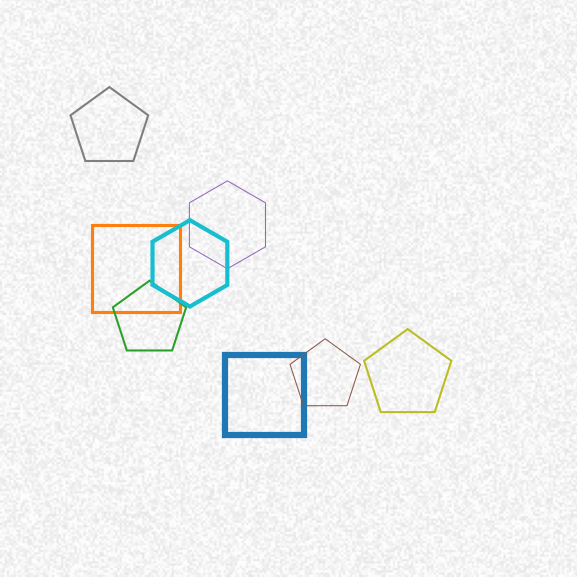[{"shape": "square", "thickness": 3, "radius": 0.34, "center": [0.458, 0.315]}, {"shape": "square", "thickness": 1.5, "radius": 0.38, "center": [0.236, 0.535]}, {"shape": "pentagon", "thickness": 1, "radius": 0.33, "center": [0.259, 0.446]}, {"shape": "hexagon", "thickness": 0.5, "radius": 0.38, "center": [0.394, 0.61]}, {"shape": "pentagon", "thickness": 0.5, "radius": 0.32, "center": [0.563, 0.348]}, {"shape": "pentagon", "thickness": 1, "radius": 0.35, "center": [0.189, 0.778]}, {"shape": "pentagon", "thickness": 1, "radius": 0.4, "center": [0.706, 0.35]}, {"shape": "hexagon", "thickness": 2, "radius": 0.37, "center": [0.329, 0.543]}]